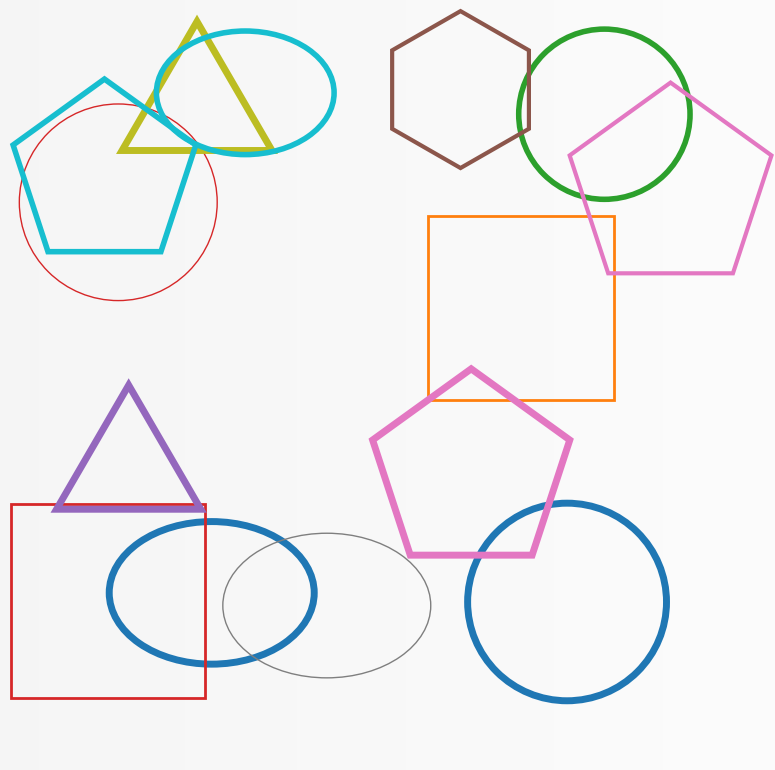[{"shape": "circle", "thickness": 2.5, "radius": 0.64, "center": [0.732, 0.218]}, {"shape": "oval", "thickness": 2.5, "radius": 0.66, "center": [0.273, 0.23]}, {"shape": "square", "thickness": 1, "radius": 0.6, "center": [0.672, 0.6]}, {"shape": "circle", "thickness": 2, "radius": 0.55, "center": [0.78, 0.852]}, {"shape": "circle", "thickness": 0.5, "radius": 0.64, "center": [0.153, 0.737]}, {"shape": "square", "thickness": 1, "radius": 0.63, "center": [0.139, 0.219]}, {"shape": "triangle", "thickness": 2.5, "radius": 0.54, "center": [0.166, 0.392]}, {"shape": "hexagon", "thickness": 1.5, "radius": 0.51, "center": [0.594, 0.884]}, {"shape": "pentagon", "thickness": 2.5, "radius": 0.67, "center": [0.608, 0.387]}, {"shape": "pentagon", "thickness": 1.5, "radius": 0.68, "center": [0.865, 0.756]}, {"shape": "oval", "thickness": 0.5, "radius": 0.67, "center": [0.422, 0.214]}, {"shape": "triangle", "thickness": 2.5, "radius": 0.56, "center": [0.254, 0.86]}, {"shape": "pentagon", "thickness": 2, "radius": 0.62, "center": [0.135, 0.773]}, {"shape": "oval", "thickness": 2, "radius": 0.57, "center": [0.316, 0.879]}]